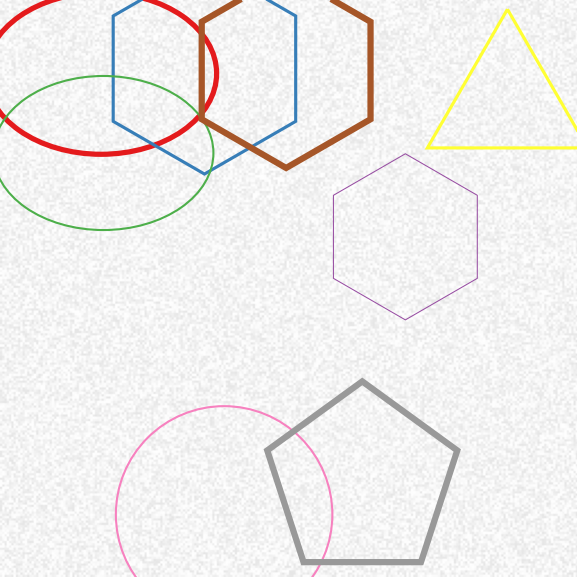[{"shape": "oval", "thickness": 2.5, "radius": 1.0, "center": [0.175, 0.872]}, {"shape": "hexagon", "thickness": 1.5, "radius": 0.91, "center": [0.354, 0.88]}, {"shape": "oval", "thickness": 1, "radius": 0.95, "center": [0.179, 0.734]}, {"shape": "hexagon", "thickness": 0.5, "radius": 0.72, "center": [0.702, 0.589]}, {"shape": "triangle", "thickness": 1.5, "radius": 0.8, "center": [0.879, 0.823]}, {"shape": "hexagon", "thickness": 3, "radius": 0.84, "center": [0.495, 0.877]}, {"shape": "circle", "thickness": 1, "radius": 0.94, "center": [0.388, 0.108]}, {"shape": "pentagon", "thickness": 3, "radius": 0.86, "center": [0.627, 0.166]}]